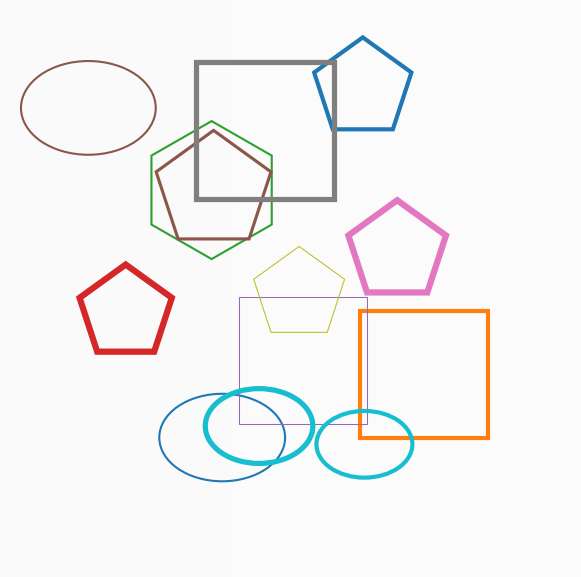[{"shape": "oval", "thickness": 1, "radius": 0.54, "center": [0.382, 0.241]}, {"shape": "pentagon", "thickness": 2, "radius": 0.44, "center": [0.624, 0.846]}, {"shape": "square", "thickness": 2, "radius": 0.55, "center": [0.73, 0.351]}, {"shape": "hexagon", "thickness": 1, "radius": 0.6, "center": [0.364, 0.67]}, {"shape": "pentagon", "thickness": 3, "radius": 0.42, "center": [0.216, 0.458]}, {"shape": "square", "thickness": 0.5, "radius": 0.55, "center": [0.521, 0.375]}, {"shape": "oval", "thickness": 1, "radius": 0.58, "center": [0.152, 0.812]}, {"shape": "pentagon", "thickness": 1.5, "radius": 0.52, "center": [0.367, 0.669]}, {"shape": "pentagon", "thickness": 3, "radius": 0.44, "center": [0.683, 0.564]}, {"shape": "square", "thickness": 2.5, "radius": 0.59, "center": [0.455, 0.774]}, {"shape": "pentagon", "thickness": 0.5, "radius": 0.41, "center": [0.515, 0.49]}, {"shape": "oval", "thickness": 2, "radius": 0.41, "center": [0.627, 0.23]}, {"shape": "oval", "thickness": 2.5, "radius": 0.46, "center": [0.446, 0.261]}]